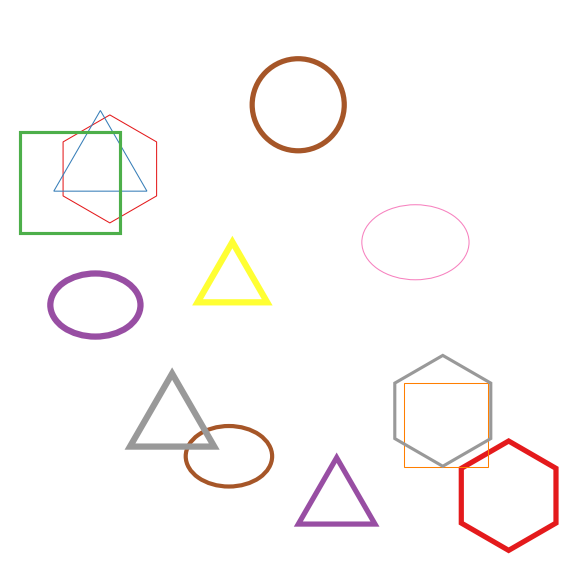[{"shape": "hexagon", "thickness": 2.5, "radius": 0.47, "center": [0.881, 0.141]}, {"shape": "hexagon", "thickness": 0.5, "radius": 0.47, "center": [0.19, 0.707]}, {"shape": "triangle", "thickness": 0.5, "radius": 0.47, "center": [0.174, 0.715]}, {"shape": "square", "thickness": 1.5, "radius": 0.44, "center": [0.121, 0.683]}, {"shape": "triangle", "thickness": 2.5, "radius": 0.38, "center": [0.583, 0.13]}, {"shape": "oval", "thickness": 3, "radius": 0.39, "center": [0.165, 0.471]}, {"shape": "square", "thickness": 0.5, "radius": 0.36, "center": [0.772, 0.263]}, {"shape": "triangle", "thickness": 3, "radius": 0.35, "center": [0.402, 0.51]}, {"shape": "oval", "thickness": 2, "radius": 0.37, "center": [0.396, 0.209]}, {"shape": "circle", "thickness": 2.5, "radius": 0.4, "center": [0.516, 0.818]}, {"shape": "oval", "thickness": 0.5, "radius": 0.46, "center": [0.719, 0.58]}, {"shape": "hexagon", "thickness": 1.5, "radius": 0.48, "center": [0.767, 0.288]}, {"shape": "triangle", "thickness": 3, "radius": 0.42, "center": [0.298, 0.268]}]